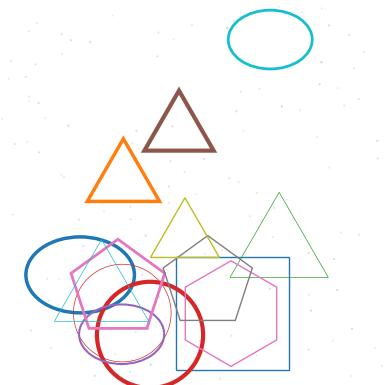[{"shape": "oval", "thickness": 2.5, "radius": 0.7, "center": [0.208, 0.286]}, {"shape": "square", "thickness": 1, "radius": 0.73, "center": [0.605, 0.185]}, {"shape": "triangle", "thickness": 2.5, "radius": 0.54, "center": [0.321, 0.531]}, {"shape": "triangle", "thickness": 0.5, "radius": 0.74, "center": [0.725, 0.353]}, {"shape": "circle", "thickness": 3, "radius": 0.69, "center": [0.39, 0.13]}, {"shape": "circle", "thickness": 0.5, "radius": 0.63, "center": [0.318, 0.187]}, {"shape": "oval", "thickness": 1.5, "radius": 0.55, "center": [0.316, 0.132]}, {"shape": "triangle", "thickness": 3, "radius": 0.52, "center": [0.465, 0.661]}, {"shape": "pentagon", "thickness": 2, "radius": 0.64, "center": [0.306, 0.251]}, {"shape": "hexagon", "thickness": 1, "radius": 0.69, "center": [0.6, 0.186]}, {"shape": "pentagon", "thickness": 1, "radius": 0.61, "center": [0.54, 0.266]}, {"shape": "triangle", "thickness": 1, "radius": 0.52, "center": [0.48, 0.383]}, {"shape": "oval", "thickness": 2, "radius": 0.55, "center": [0.702, 0.897]}, {"shape": "triangle", "thickness": 0.5, "radius": 0.71, "center": [0.264, 0.236]}]